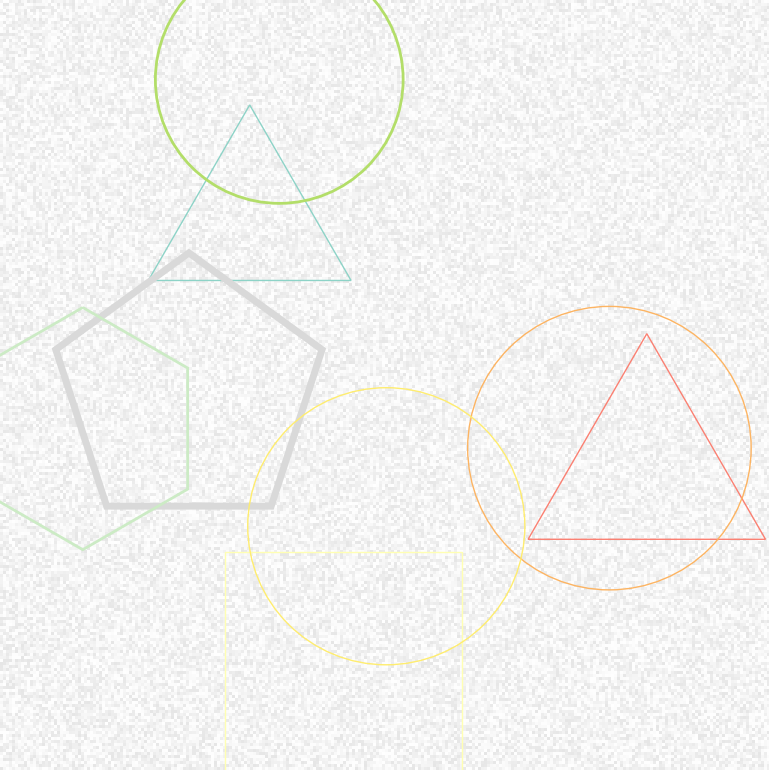[{"shape": "triangle", "thickness": 0.5, "radius": 0.76, "center": [0.324, 0.712]}, {"shape": "square", "thickness": 0.5, "radius": 0.77, "center": [0.446, 0.129]}, {"shape": "triangle", "thickness": 0.5, "radius": 0.89, "center": [0.84, 0.389]}, {"shape": "circle", "thickness": 0.5, "radius": 0.92, "center": [0.791, 0.418]}, {"shape": "circle", "thickness": 1, "radius": 0.8, "center": [0.363, 0.897]}, {"shape": "pentagon", "thickness": 2.5, "radius": 0.91, "center": [0.245, 0.49]}, {"shape": "hexagon", "thickness": 1, "radius": 0.79, "center": [0.107, 0.443]}, {"shape": "circle", "thickness": 0.5, "radius": 0.9, "center": [0.502, 0.317]}]